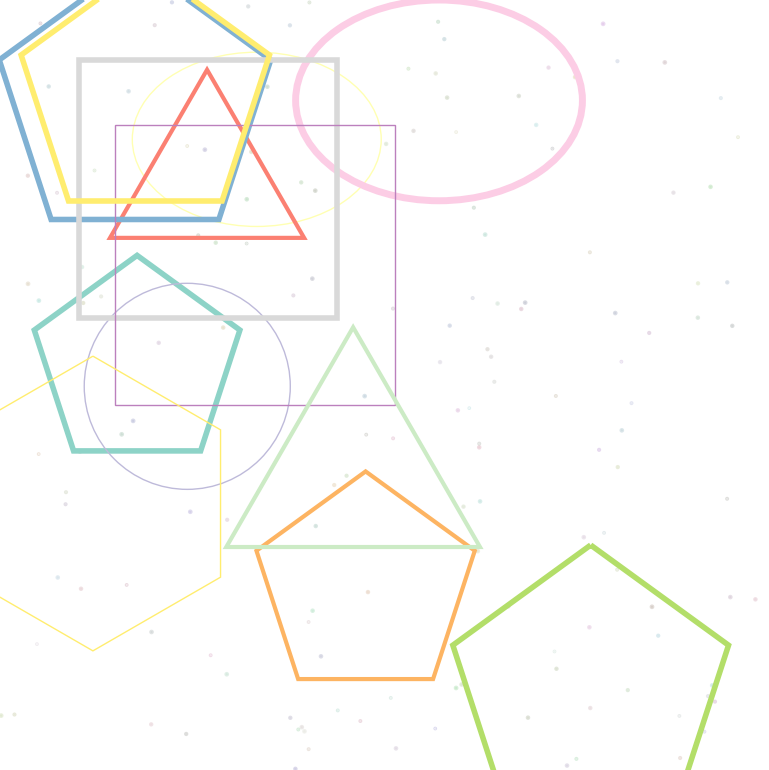[{"shape": "pentagon", "thickness": 2, "radius": 0.7, "center": [0.178, 0.528]}, {"shape": "oval", "thickness": 0.5, "radius": 0.81, "center": [0.333, 0.819]}, {"shape": "circle", "thickness": 0.5, "radius": 0.67, "center": [0.243, 0.498]}, {"shape": "triangle", "thickness": 1.5, "radius": 0.73, "center": [0.269, 0.764]}, {"shape": "pentagon", "thickness": 2, "radius": 0.93, "center": [0.175, 0.865]}, {"shape": "pentagon", "thickness": 1.5, "radius": 0.75, "center": [0.475, 0.239]}, {"shape": "pentagon", "thickness": 2, "radius": 0.94, "center": [0.767, 0.104]}, {"shape": "oval", "thickness": 2.5, "radius": 0.93, "center": [0.57, 0.87]}, {"shape": "square", "thickness": 2, "radius": 0.84, "center": [0.27, 0.755]}, {"shape": "square", "thickness": 0.5, "radius": 0.91, "center": [0.331, 0.656]}, {"shape": "triangle", "thickness": 1.5, "radius": 0.95, "center": [0.459, 0.385]}, {"shape": "pentagon", "thickness": 2, "radius": 0.85, "center": [0.189, 0.876]}, {"shape": "hexagon", "thickness": 0.5, "radius": 0.96, "center": [0.121, 0.346]}]